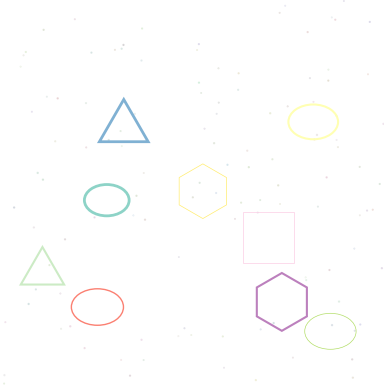[{"shape": "oval", "thickness": 2, "radius": 0.29, "center": [0.277, 0.48]}, {"shape": "oval", "thickness": 1.5, "radius": 0.32, "center": [0.814, 0.683]}, {"shape": "oval", "thickness": 1, "radius": 0.34, "center": [0.253, 0.203]}, {"shape": "triangle", "thickness": 2, "radius": 0.37, "center": [0.321, 0.668]}, {"shape": "oval", "thickness": 0.5, "radius": 0.33, "center": [0.858, 0.139]}, {"shape": "square", "thickness": 0.5, "radius": 0.33, "center": [0.698, 0.383]}, {"shape": "hexagon", "thickness": 1.5, "radius": 0.38, "center": [0.732, 0.216]}, {"shape": "triangle", "thickness": 1.5, "radius": 0.32, "center": [0.11, 0.293]}, {"shape": "hexagon", "thickness": 0.5, "radius": 0.36, "center": [0.527, 0.503]}]